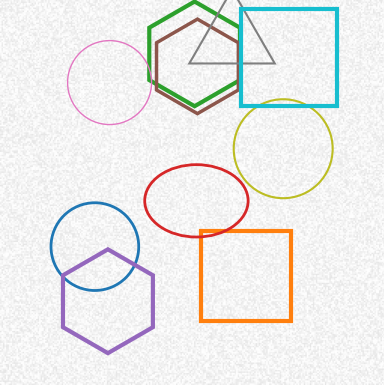[{"shape": "circle", "thickness": 2, "radius": 0.57, "center": [0.246, 0.359]}, {"shape": "square", "thickness": 3, "radius": 0.59, "center": [0.639, 0.283]}, {"shape": "hexagon", "thickness": 3, "radius": 0.68, "center": [0.505, 0.86]}, {"shape": "oval", "thickness": 2, "radius": 0.67, "center": [0.51, 0.478]}, {"shape": "hexagon", "thickness": 3, "radius": 0.67, "center": [0.28, 0.218]}, {"shape": "hexagon", "thickness": 2.5, "radius": 0.61, "center": [0.513, 0.828]}, {"shape": "circle", "thickness": 1, "radius": 0.55, "center": [0.285, 0.786]}, {"shape": "triangle", "thickness": 1.5, "radius": 0.64, "center": [0.603, 0.899]}, {"shape": "circle", "thickness": 1.5, "radius": 0.64, "center": [0.736, 0.614]}, {"shape": "square", "thickness": 3, "radius": 0.63, "center": [0.75, 0.851]}]